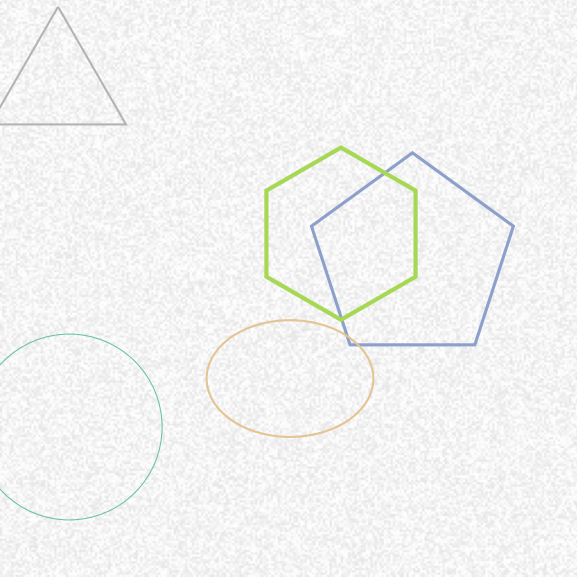[{"shape": "circle", "thickness": 0.5, "radius": 0.8, "center": [0.12, 0.26]}, {"shape": "pentagon", "thickness": 1.5, "radius": 0.92, "center": [0.714, 0.551]}, {"shape": "hexagon", "thickness": 2, "radius": 0.75, "center": [0.59, 0.595]}, {"shape": "oval", "thickness": 1, "radius": 0.72, "center": [0.502, 0.344]}, {"shape": "triangle", "thickness": 1, "radius": 0.68, "center": [0.101, 0.852]}]